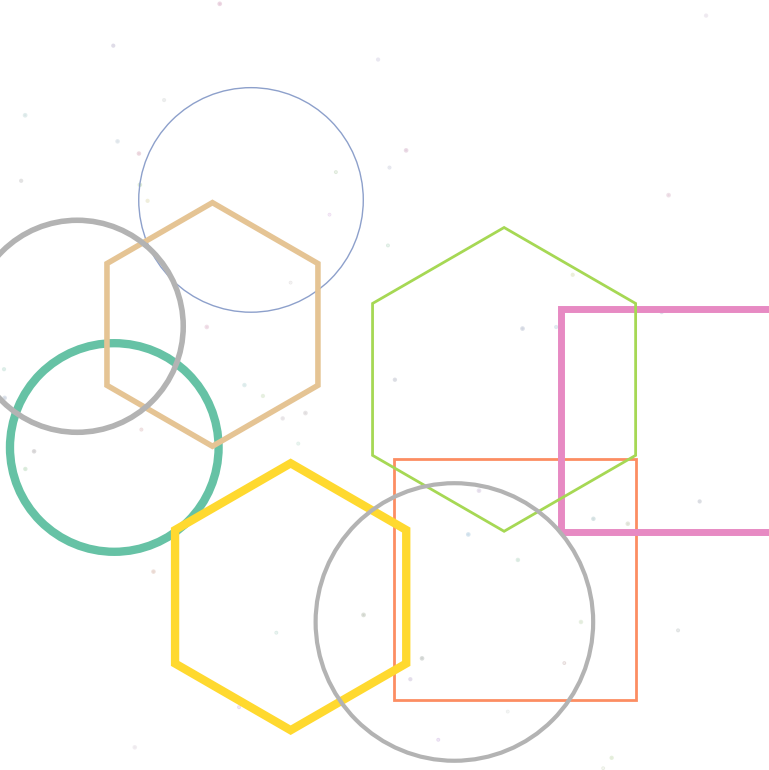[{"shape": "circle", "thickness": 3, "radius": 0.68, "center": [0.148, 0.419]}, {"shape": "square", "thickness": 1, "radius": 0.78, "center": [0.669, 0.247]}, {"shape": "circle", "thickness": 0.5, "radius": 0.73, "center": [0.326, 0.74]}, {"shape": "square", "thickness": 2.5, "radius": 0.73, "center": [0.874, 0.454]}, {"shape": "hexagon", "thickness": 1, "radius": 0.99, "center": [0.655, 0.507]}, {"shape": "hexagon", "thickness": 3, "radius": 0.87, "center": [0.377, 0.225]}, {"shape": "hexagon", "thickness": 2, "radius": 0.79, "center": [0.276, 0.579]}, {"shape": "circle", "thickness": 2, "radius": 0.69, "center": [0.1, 0.576]}, {"shape": "circle", "thickness": 1.5, "radius": 0.9, "center": [0.59, 0.192]}]